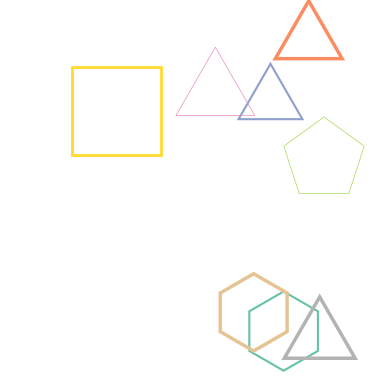[{"shape": "hexagon", "thickness": 1.5, "radius": 0.51, "center": [0.737, 0.14]}, {"shape": "triangle", "thickness": 2.5, "radius": 0.5, "center": [0.802, 0.898]}, {"shape": "triangle", "thickness": 1.5, "radius": 0.48, "center": [0.703, 0.738]}, {"shape": "triangle", "thickness": 0.5, "radius": 0.59, "center": [0.559, 0.759]}, {"shape": "pentagon", "thickness": 0.5, "radius": 0.55, "center": [0.842, 0.586]}, {"shape": "square", "thickness": 2, "radius": 0.57, "center": [0.302, 0.711]}, {"shape": "hexagon", "thickness": 2.5, "radius": 0.5, "center": [0.659, 0.189]}, {"shape": "triangle", "thickness": 2.5, "radius": 0.53, "center": [0.83, 0.123]}]